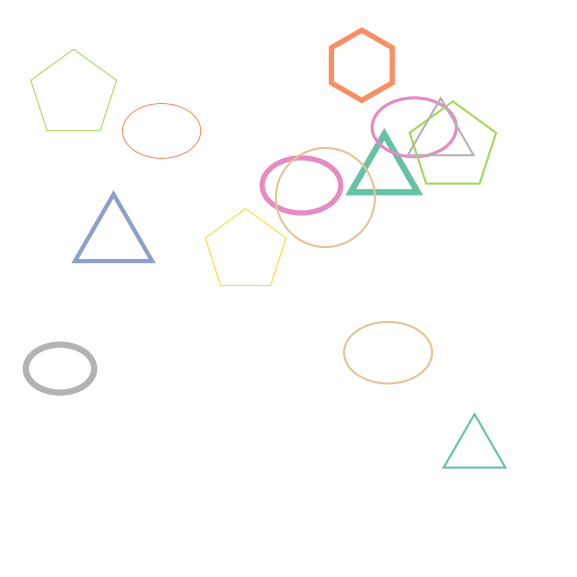[{"shape": "triangle", "thickness": 1, "radius": 0.31, "center": [0.822, 0.22]}, {"shape": "triangle", "thickness": 3, "radius": 0.34, "center": [0.665, 0.7]}, {"shape": "oval", "thickness": 0.5, "radius": 0.34, "center": [0.28, 0.772]}, {"shape": "hexagon", "thickness": 2.5, "radius": 0.3, "center": [0.626, 0.886]}, {"shape": "triangle", "thickness": 2, "radius": 0.39, "center": [0.197, 0.586]}, {"shape": "oval", "thickness": 1.5, "radius": 0.36, "center": [0.717, 0.779]}, {"shape": "oval", "thickness": 2.5, "radius": 0.34, "center": [0.522, 0.678]}, {"shape": "pentagon", "thickness": 0.5, "radius": 0.39, "center": [0.128, 0.836]}, {"shape": "pentagon", "thickness": 1, "radius": 0.39, "center": [0.784, 0.745]}, {"shape": "pentagon", "thickness": 0.5, "radius": 0.37, "center": [0.425, 0.564]}, {"shape": "circle", "thickness": 1, "radius": 0.43, "center": [0.564, 0.657]}, {"shape": "oval", "thickness": 1, "radius": 0.38, "center": [0.672, 0.388]}, {"shape": "oval", "thickness": 3, "radius": 0.3, "center": [0.104, 0.361]}, {"shape": "triangle", "thickness": 1, "radius": 0.33, "center": [0.763, 0.763]}]